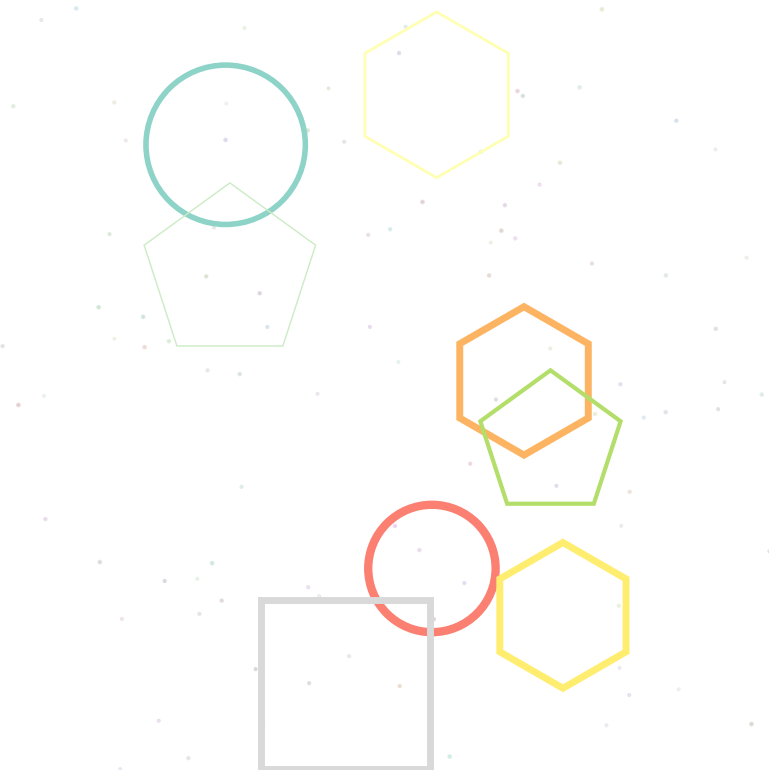[{"shape": "circle", "thickness": 2, "radius": 0.52, "center": [0.293, 0.812]}, {"shape": "hexagon", "thickness": 1, "radius": 0.54, "center": [0.567, 0.877]}, {"shape": "circle", "thickness": 3, "radius": 0.41, "center": [0.561, 0.262]}, {"shape": "hexagon", "thickness": 2.5, "radius": 0.48, "center": [0.681, 0.505]}, {"shape": "pentagon", "thickness": 1.5, "radius": 0.48, "center": [0.715, 0.423]}, {"shape": "square", "thickness": 2.5, "radius": 0.55, "center": [0.449, 0.111]}, {"shape": "pentagon", "thickness": 0.5, "radius": 0.59, "center": [0.299, 0.645]}, {"shape": "hexagon", "thickness": 2.5, "radius": 0.47, "center": [0.731, 0.201]}]